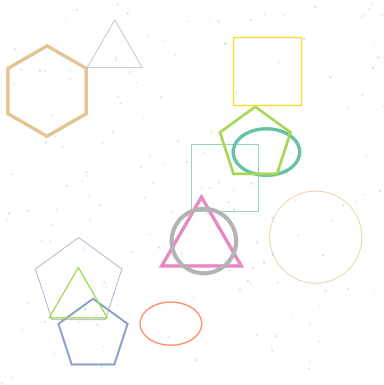[{"shape": "square", "thickness": 0.5, "radius": 0.44, "center": [0.583, 0.539]}, {"shape": "oval", "thickness": 2.5, "radius": 0.43, "center": [0.692, 0.605]}, {"shape": "oval", "thickness": 1, "radius": 0.4, "center": [0.444, 0.159]}, {"shape": "pentagon", "thickness": 0.5, "radius": 0.59, "center": [0.204, 0.265]}, {"shape": "pentagon", "thickness": 1.5, "radius": 0.47, "center": [0.242, 0.13]}, {"shape": "triangle", "thickness": 2.5, "radius": 0.6, "center": [0.523, 0.369]}, {"shape": "triangle", "thickness": 1, "radius": 0.44, "center": [0.203, 0.218]}, {"shape": "pentagon", "thickness": 2, "radius": 0.48, "center": [0.663, 0.626]}, {"shape": "square", "thickness": 1, "radius": 0.44, "center": [0.693, 0.816]}, {"shape": "hexagon", "thickness": 2.5, "radius": 0.59, "center": [0.122, 0.763]}, {"shape": "circle", "thickness": 0.5, "radius": 0.6, "center": [0.82, 0.384]}, {"shape": "circle", "thickness": 3, "radius": 0.42, "center": [0.53, 0.374]}, {"shape": "triangle", "thickness": 0.5, "radius": 0.41, "center": [0.298, 0.866]}]